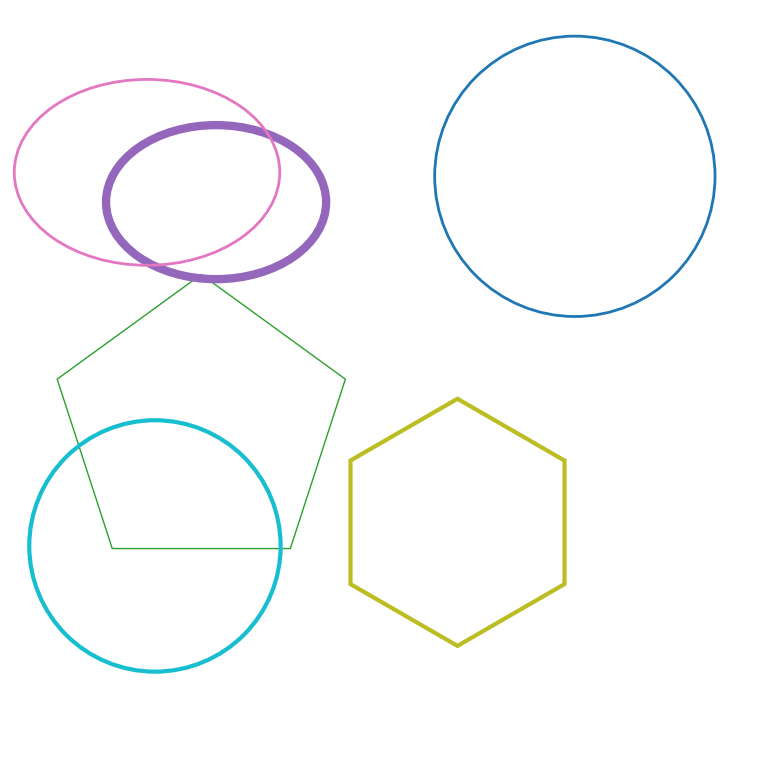[{"shape": "circle", "thickness": 1, "radius": 0.91, "center": [0.747, 0.771]}, {"shape": "pentagon", "thickness": 0.5, "radius": 0.98, "center": [0.261, 0.447]}, {"shape": "oval", "thickness": 3, "radius": 0.71, "center": [0.281, 0.737]}, {"shape": "oval", "thickness": 1, "radius": 0.86, "center": [0.191, 0.776]}, {"shape": "hexagon", "thickness": 1.5, "radius": 0.8, "center": [0.594, 0.322]}, {"shape": "circle", "thickness": 1.5, "radius": 0.82, "center": [0.201, 0.291]}]